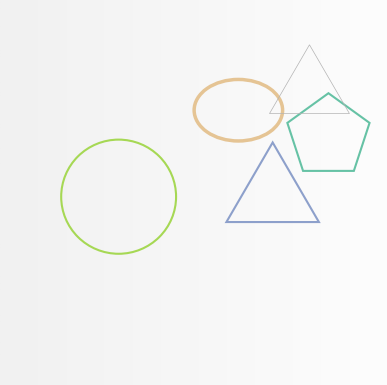[{"shape": "pentagon", "thickness": 1.5, "radius": 0.56, "center": [0.848, 0.646]}, {"shape": "triangle", "thickness": 1.5, "radius": 0.69, "center": [0.704, 0.492]}, {"shape": "circle", "thickness": 1.5, "radius": 0.74, "center": [0.306, 0.489]}, {"shape": "oval", "thickness": 2.5, "radius": 0.57, "center": [0.615, 0.714]}, {"shape": "triangle", "thickness": 0.5, "radius": 0.6, "center": [0.799, 0.765]}]